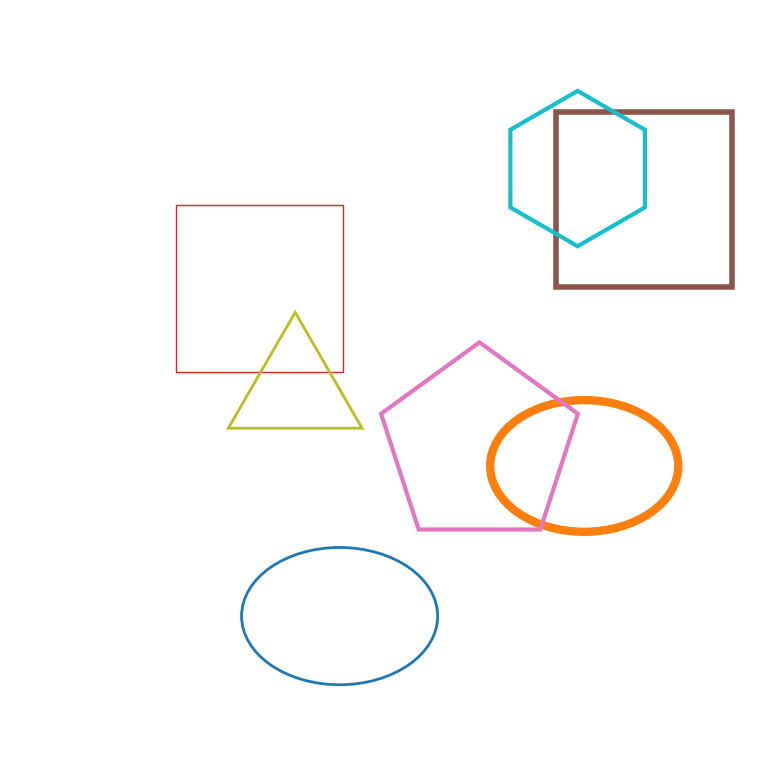[{"shape": "oval", "thickness": 1, "radius": 0.64, "center": [0.441, 0.2]}, {"shape": "oval", "thickness": 3, "radius": 0.61, "center": [0.759, 0.395]}, {"shape": "square", "thickness": 0.5, "radius": 0.54, "center": [0.337, 0.626]}, {"shape": "square", "thickness": 2, "radius": 0.57, "center": [0.837, 0.741]}, {"shape": "pentagon", "thickness": 1.5, "radius": 0.67, "center": [0.623, 0.421]}, {"shape": "triangle", "thickness": 1, "radius": 0.5, "center": [0.383, 0.494]}, {"shape": "hexagon", "thickness": 1.5, "radius": 0.5, "center": [0.75, 0.781]}]